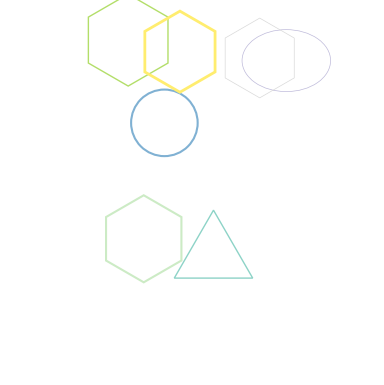[{"shape": "triangle", "thickness": 1, "radius": 0.59, "center": [0.555, 0.336]}, {"shape": "oval", "thickness": 0.5, "radius": 0.57, "center": [0.744, 0.843]}, {"shape": "circle", "thickness": 1.5, "radius": 0.43, "center": [0.427, 0.681]}, {"shape": "hexagon", "thickness": 1, "radius": 0.6, "center": [0.333, 0.896]}, {"shape": "hexagon", "thickness": 0.5, "radius": 0.52, "center": [0.675, 0.849]}, {"shape": "hexagon", "thickness": 1.5, "radius": 0.57, "center": [0.373, 0.38]}, {"shape": "hexagon", "thickness": 2, "radius": 0.53, "center": [0.467, 0.866]}]